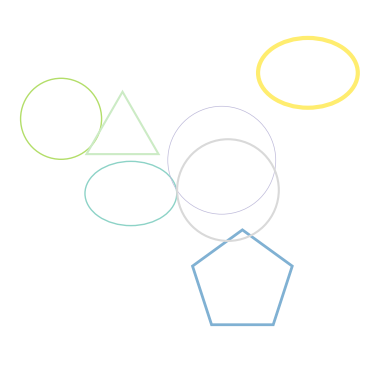[{"shape": "oval", "thickness": 1, "radius": 0.6, "center": [0.34, 0.497]}, {"shape": "circle", "thickness": 0.5, "radius": 0.7, "center": [0.576, 0.584]}, {"shape": "pentagon", "thickness": 2, "radius": 0.68, "center": [0.63, 0.267]}, {"shape": "circle", "thickness": 1, "radius": 0.53, "center": [0.159, 0.691]}, {"shape": "circle", "thickness": 1.5, "radius": 0.66, "center": [0.592, 0.506]}, {"shape": "triangle", "thickness": 1.5, "radius": 0.54, "center": [0.318, 0.654]}, {"shape": "oval", "thickness": 3, "radius": 0.65, "center": [0.8, 0.811]}]